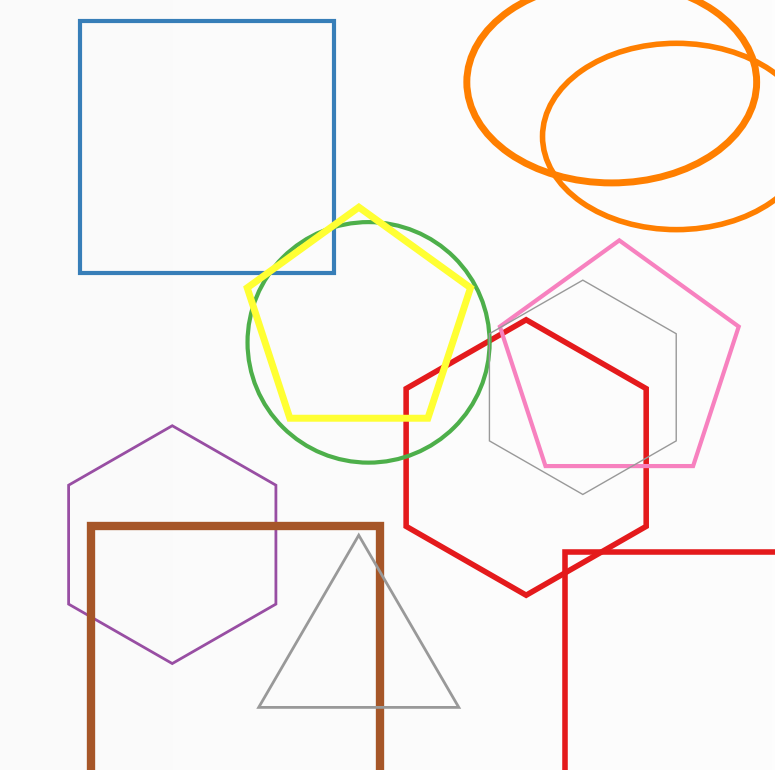[{"shape": "square", "thickness": 2, "radius": 0.74, "center": [0.878, 0.135]}, {"shape": "hexagon", "thickness": 2, "radius": 0.89, "center": [0.679, 0.406]}, {"shape": "square", "thickness": 1.5, "radius": 0.82, "center": [0.267, 0.809]}, {"shape": "circle", "thickness": 1.5, "radius": 0.78, "center": [0.476, 0.555]}, {"shape": "hexagon", "thickness": 1, "radius": 0.77, "center": [0.222, 0.293]}, {"shape": "oval", "thickness": 2, "radius": 0.86, "center": [0.873, 0.823]}, {"shape": "oval", "thickness": 2.5, "radius": 0.93, "center": [0.789, 0.893]}, {"shape": "pentagon", "thickness": 2.5, "radius": 0.76, "center": [0.463, 0.579]}, {"shape": "square", "thickness": 3, "radius": 0.93, "center": [0.304, 0.13]}, {"shape": "pentagon", "thickness": 1.5, "radius": 0.81, "center": [0.799, 0.526]}, {"shape": "hexagon", "thickness": 0.5, "radius": 0.7, "center": [0.752, 0.497]}, {"shape": "triangle", "thickness": 1, "radius": 0.75, "center": [0.463, 0.156]}]